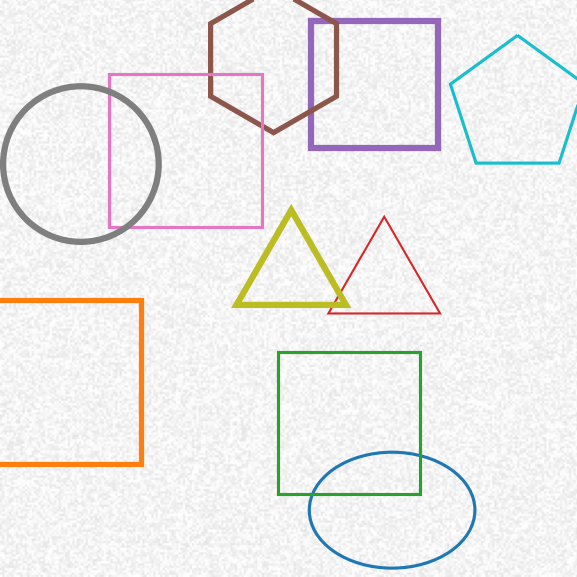[{"shape": "oval", "thickness": 1.5, "radius": 0.72, "center": [0.679, 0.116]}, {"shape": "square", "thickness": 2.5, "radius": 0.71, "center": [0.102, 0.337]}, {"shape": "square", "thickness": 1.5, "radius": 0.61, "center": [0.604, 0.267]}, {"shape": "triangle", "thickness": 1, "radius": 0.56, "center": [0.665, 0.512]}, {"shape": "square", "thickness": 3, "radius": 0.55, "center": [0.649, 0.853]}, {"shape": "hexagon", "thickness": 2.5, "radius": 0.63, "center": [0.474, 0.895]}, {"shape": "square", "thickness": 1.5, "radius": 0.66, "center": [0.321, 0.738]}, {"shape": "circle", "thickness": 3, "radius": 0.67, "center": [0.14, 0.715]}, {"shape": "triangle", "thickness": 3, "radius": 0.55, "center": [0.504, 0.526]}, {"shape": "pentagon", "thickness": 1.5, "radius": 0.61, "center": [0.896, 0.816]}]